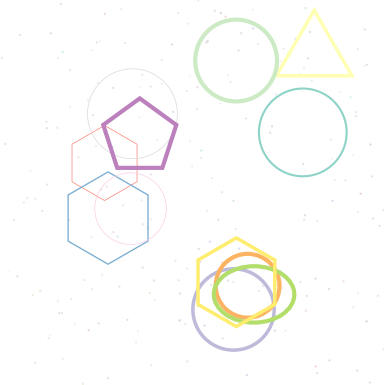[{"shape": "circle", "thickness": 1.5, "radius": 0.57, "center": [0.787, 0.656]}, {"shape": "triangle", "thickness": 2.5, "radius": 0.57, "center": [0.816, 0.86]}, {"shape": "circle", "thickness": 2.5, "radius": 0.53, "center": [0.607, 0.196]}, {"shape": "hexagon", "thickness": 0.5, "radius": 0.49, "center": [0.272, 0.577]}, {"shape": "hexagon", "thickness": 1, "radius": 0.6, "center": [0.281, 0.434]}, {"shape": "circle", "thickness": 3, "radius": 0.41, "center": [0.643, 0.258]}, {"shape": "oval", "thickness": 3, "radius": 0.52, "center": [0.66, 0.235]}, {"shape": "circle", "thickness": 0.5, "radius": 0.47, "center": [0.339, 0.458]}, {"shape": "circle", "thickness": 0.5, "radius": 0.58, "center": [0.344, 0.705]}, {"shape": "pentagon", "thickness": 3, "radius": 0.5, "center": [0.363, 0.645]}, {"shape": "circle", "thickness": 3, "radius": 0.53, "center": [0.613, 0.843]}, {"shape": "hexagon", "thickness": 2.5, "radius": 0.58, "center": [0.614, 0.267]}]